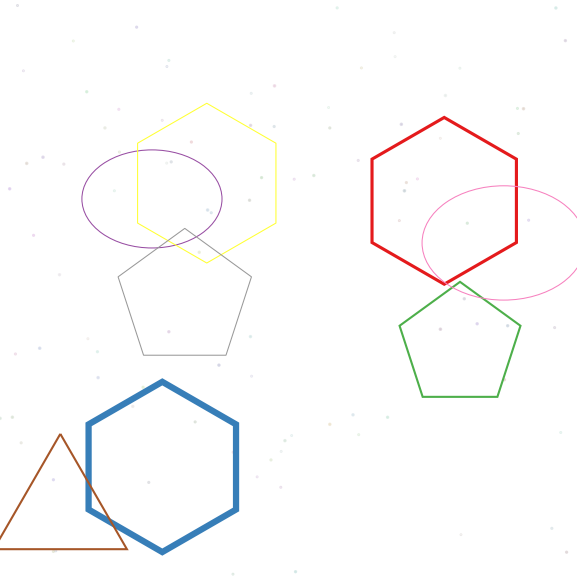[{"shape": "hexagon", "thickness": 1.5, "radius": 0.72, "center": [0.769, 0.651]}, {"shape": "hexagon", "thickness": 3, "radius": 0.74, "center": [0.281, 0.191]}, {"shape": "pentagon", "thickness": 1, "radius": 0.55, "center": [0.797, 0.401]}, {"shape": "oval", "thickness": 0.5, "radius": 0.61, "center": [0.263, 0.655]}, {"shape": "hexagon", "thickness": 0.5, "radius": 0.69, "center": [0.358, 0.682]}, {"shape": "triangle", "thickness": 1, "radius": 0.67, "center": [0.104, 0.115]}, {"shape": "oval", "thickness": 0.5, "radius": 0.71, "center": [0.872, 0.578]}, {"shape": "pentagon", "thickness": 0.5, "radius": 0.61, "center": [0.32, 0.482]}]